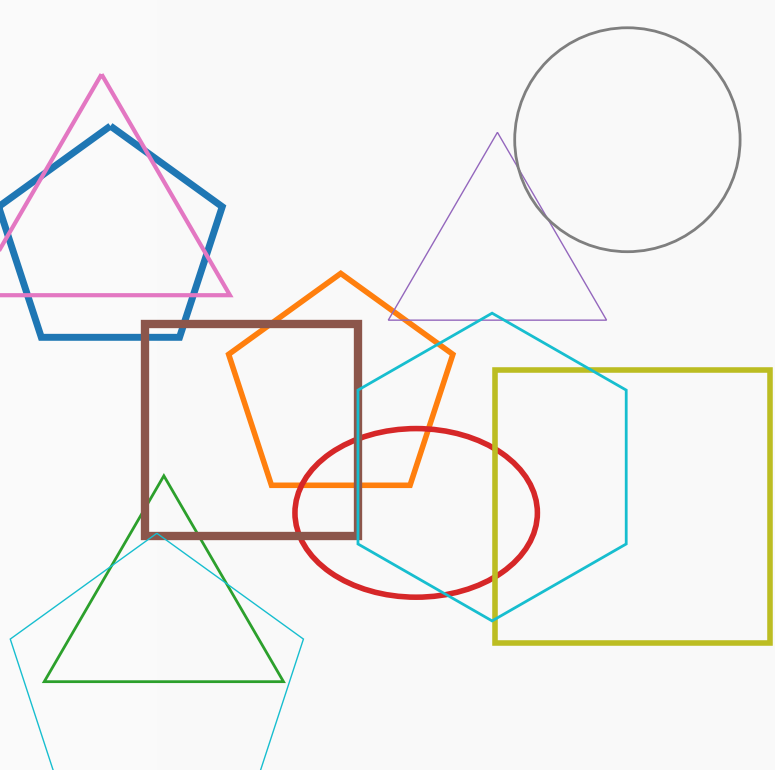[{"shape": "pentagon", "thickness": 2.5, "radius": 0.76, "center": [0.142, 0.685]}, {"shape": "pentagon", "thickness": 2, "radius": 0.76, "center": [0.44, 0.493]}, {"shape": "triangle", "thickness": 1, "radius": 0.89, "center": [0.211, 0.204]}, {"shape": "oval", "thickness": 2, "radius": 0.78, "center": [0.537, 0.334]}, {"shape": "triangle", "thickness": 0.5, "radius": 0.81, "center": [0.642, 0.666]}, {"shape": "square", "thickness": 3, "radius": 0.69, "center": [0.325, 0.441]}, {"shape": "triangle", "thickness": 1.5, "radius": 0.96, "center": [0.131, 0.712]}, {"shape": "circle", "thickness": 1, "radius": 0.73, "center": [0.81, 0.819]}, {"shape": "square", "thickness": 2, "radius": 0.89, "center": [0.817, 0.343]}, {"shape": "hexagon", "thickness": 1, "radius": 1.0, "center": [0.635, 0.393]}, {"shape": "pentagon", "thickness": 0.5, "radius": 0.99, "center": [0.202, 0.109]}]